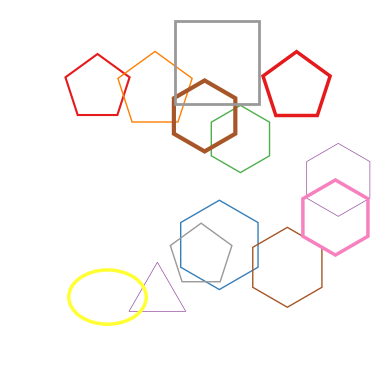[{"shape": "pentagon", "thickness": 2.5, "radius": 0.46, "center": [0.77, 0.774]}, {"shape": "pentagon", "thickness": 1.5, "radius": 0.44, "center": [0.253, 0.772]}, {"shape": "hexagon", "thickness": 1, "radius": 0.58, "center": [0.57, 0.364]}, {"shape": "hexagon", "thickness": 1, "radius": 0.44, "center": [0.624, 0.639]}, {"shape": "hexagon", "thickness": 0.5, "radius": 0.47, "center": [0.879, 0.533]}, {"shape": "triangle", "thickness": 0.5, "radius": 0.43, "center": [0.409, 0.234]}, {"shape": "pentagon", "thickness": 1, "radius": 0.51, "center": [0.403, 0.765]}, {"shape": "oval", "thickness": 2.5, "radius": 0.5, "center": [0.279, 0.228]}, {"shape": "hexagon", "thickness": 1, "radius": 0.52, "center": [0.746, 0.306]}, {"shape": "hexagon", "thickness": 3, "radius": 0.46, "center": [0.531, 0.699]}, {"shape": "hexagon", "thickness": 2.5, "radius": 0.49, "center": [0.871, 0.435]}, {"shape": "square", "thickness": 2, "radius": 0.54, "center": [0.564, 0.838]}, {"shape": "pentagon", "thickness": 1, "radius": 0.42, "center": [0.522, 0.336]}]